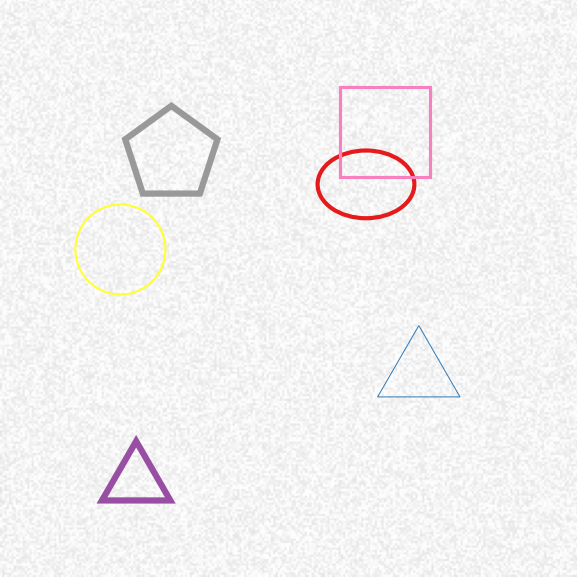[{"shape": "oval", "thickness": 2, "radius": 0.42, "center": [0.634, 0.68]}, {"shape": "triangle", "thickness": 0.5, "radius": 0.41, "center": [0.725, 0.353]}, {"shape": "triangle", "thickness": 3, "radius": 0.34, "center": [0.236, 0.167]}, {"shape": "circle", "thickness": 1, "radius": 0.39, "center": [0.209, 0.567]}, {"shape": "square", "thickness": 1.5, "radius": 0.39, "center": [0.666, 0.771]}, {"shape": "pentagon", "thickness": 3, "radius": 0.42, "center": [0.297, 0.732]}]